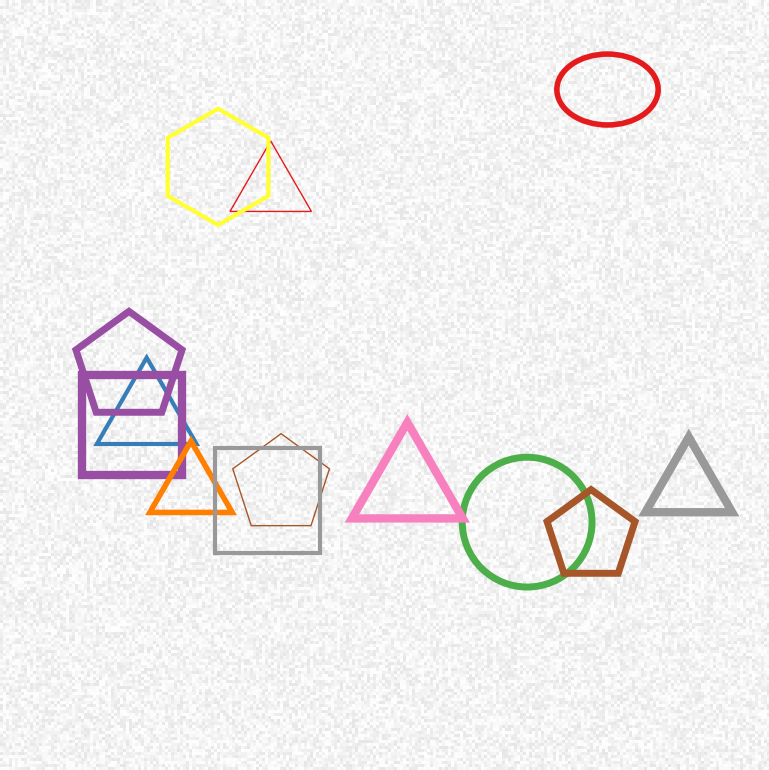[{"shape": "triangle", "thickness": 0.5, "radius": 0.31, "center": [0.352, 0.756]}, {"shape": "oval", "thickness": 2, "radius": 0.33, "center": [0.789, 0.884]}, {"shape": "triangle", "thickness": 1.5, "radius": 0.37, "center": [0.19, 0.461]}, {"shape": "circle", "thickness": 2.5, "radius": 0.42, "center": [0.685, 0.322]}, {"shape": "pentagon", "thickness": 2.5, "radius": 0.36, "center": [0.168, 0.523]}, {"shape": "square", "thickness": 3, "radius": 0.32, "center": [0.172, 0.448]}, {"shape": "triangle", "thickness": 2, "radius": 0.31, "center": [0.248, 0.365]}, {"shape": "hexagon", "thickness": 1.5, "radius": 0.38, "center": [0.283, 0.783]}, {"shape": "pentagon", "thickness": 0.5, "radius": 0.33, "center": [0.365, 0.371]}, {"shape": "pentagon", "thickness": 2.5, "radius": 0.3, "center": [0.768, 0.304]}, {"shape": "triangle", "thickness": 3, "radius": 0.42, "center": [0.529, 0.368]}, {"shape": "triangle", "thickness": 3, "radius": 0.33, "center": [0.895, 0.367]}, {"shape": "square", "thickness": 1.5, "radius": 0.34, "center": [0.348, 0.35]}]